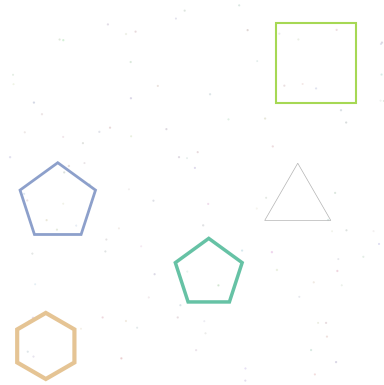[{"shape": "pentagon", "thickness": 2.5, "radius": 0.46, "center": [0.542, 0.29]}, {"shape": "pentagon", "thickness": 2, "radius": 0.52, "center": [0.15, 0.474]}, {"shape": "square", "thickness": 1.5, "radius": 0.52, "center": [0.82, 0.837]}, {"shape": "hexagon", "thickness": 3, "radius": 0.43, "center": [0.119, 0.101]}, {"shape": "triangle", "thickness": 0.5, "radius": 0.5, "center": [0.773, 0.477]}]